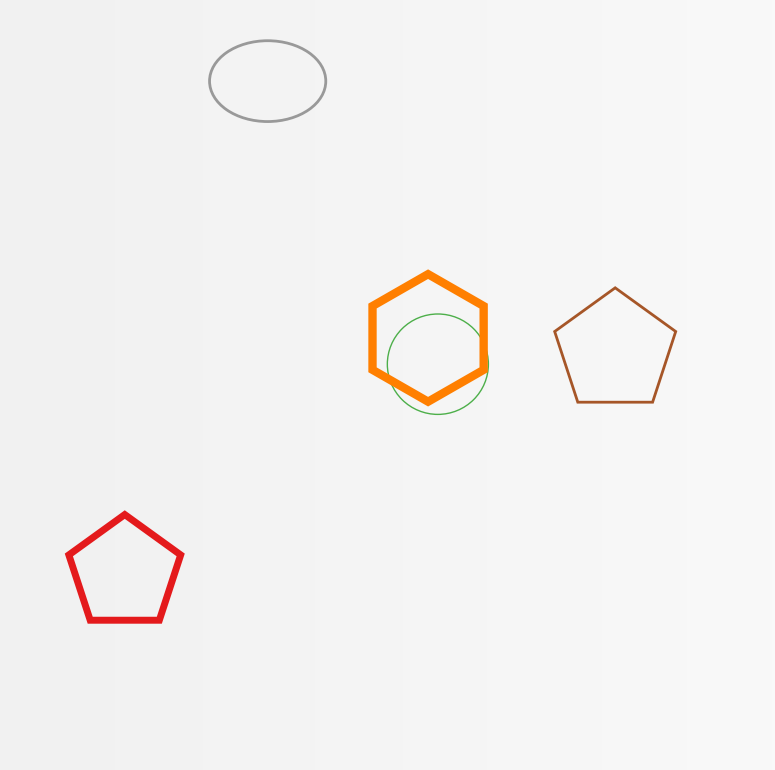[{"shape": "pentagon", "thickness": 2.5, "radius": 0.38, "center": [0.161, 0.256]}, {"shape": "circle", "thickness": 0.5, "radius": 0.33, "center": [0.565, 0.527]}, {"shape": "hexagon", "thickness": 3, "radius": 0.41, "center": [0.552, 0.561]}, {"shape": "pentagon", "thickness": 1, "radius": 0.41, "center": [0.794, 0.544]}, {"shape": "oval", "thickness": 1, "radius": 0.37, "center": [0.345, 0.895]}]